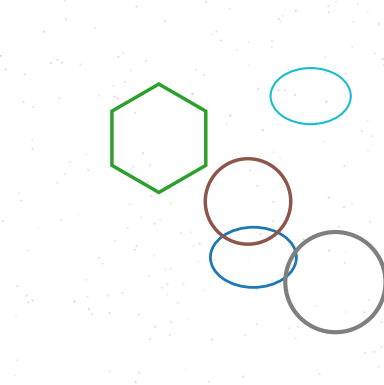[{"shape": "oval", "thickness": 2, "radius": 0.56, "center": [0.658, 0.332]}, {"shape": "hexagon", "thickness": 2.5, "radius": 0.7, "center": [0.413, 0.641]}, {"shape": "circle", "thickness": 2.5, "radius": 0.56, "center": [0.644, 0.477]}, {"shape": "circle", "thickness": 3, "radius": 0.65, "center": [0.871, 0.267]}, {"shape": "oval", "thickness": 1.5, "radius": 0.52, "center": [0.807, 0.75]}]